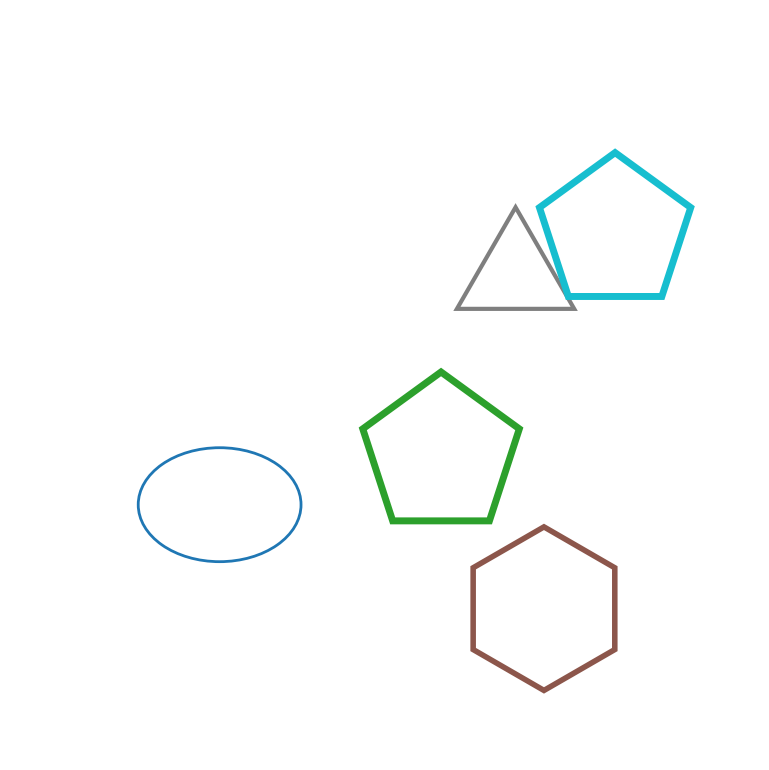[{"shape": "oval", "thickness": 1, "radius": 0.53, "center": [0.285, 0.345]}, {"shape": "pentagon", "thickness": 2.5, "radius": 0.53, "center": [0.573, 0.41]}, {"shape": "hexagon", "thickness": 2, "radius": 0.53, "center": [0.706, 0.21]}, {"shape": "triangle", "thickness": 1.5, "radius": 0.44, "center": [0.67, 0.643]}, {"shape": "pentagon", "thickness": 2.5, "radius": 0.52, "center": [0.799, 0.699]}]